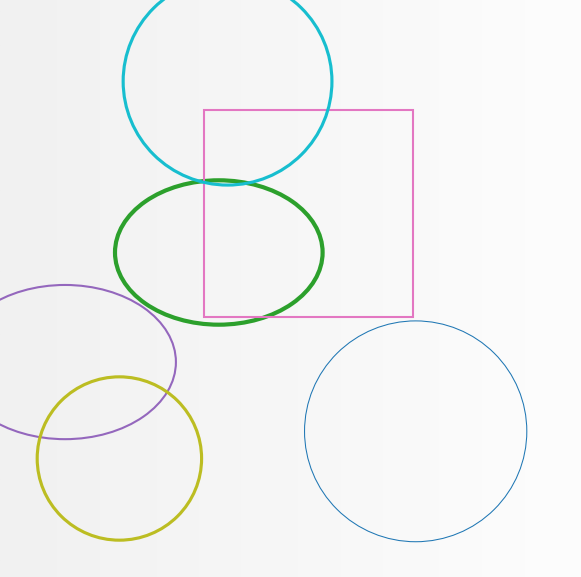[{"shape": "circle", "thickness": 0.5, "radius": 0.96, "center": [0.715, 0.252]}, {"shape": "oval", "thickness": 2, "radius": 0.89, "center": [0.376, 0.562]}, {"shape": "oval", "thickness": 1, "radius": 0.95, "center": [0.112, 0.372]}, {"shape": "square", "thickness": 1, "radius": 0.9, "center": [0.53, 0.629]}, {"shape": "circle", "thickness": 1.5, "radius": 0.71, "center": [0.205, 0.205]}, {"shape": "circle", "thickness": 1.5, "radius": 0.9, "center": [0.391, 0.858]}]